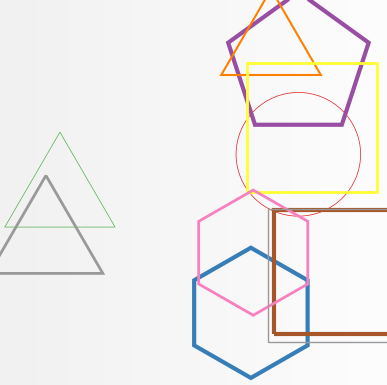[{"shape": "circle", "thickness": 0.5, "radius": 0.8, "center": [0.77, 0.599]}, {"shape": "hexagon", "thickness": 3, "radius": 0.85, "center": [0.647, 0.187]}, {"shape": "triangle", "thickness": 0.5, "radius": 0.82, "center": [0.155, 0.492]}, {"shape": "pentagon", "thickness": 3, "radius": 0.95, "center": [0.77, 0.83]}, {"shape": "triangle", "thickness": 1.5, "radius": 0.74, "center": [0.699, 0.879]}, {"shape": "square", "thickness": 2, "radius": 0.84, "center": [0.805, 0.669]}, {"shape": "square", "thickness": 3, "radius": 0.81, "center": [0.868, 0.293]}, {"shape": "hexagon", "thickness": 2, "radius": 0.81, "center": [0.654, 0.344]}, {"shape": "triangle", "thickness": 2, "radius": 0.85, "center": [0.119, 0.375]}, {"shape": "square", "thickness": 1, "radius": 0.86, "center": [0.865, 0.284]}]